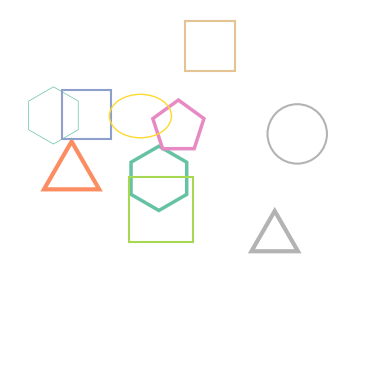[{"shape": "hexagon", "thickness": 2.5, "radius": 0.42, "center": [0.413, 0.537]}, {"shape": "hexagon", "thickness": 0.5, "radius": 0.37, "center": [0.139, 0.7]}, {"shape": "triangle", "thickness": 3, "radius": 0.41, "center": [0.186, 0.55]}, {"shape": "square", "thickness": 1.5, "radius": 0.32, "center": [0.224, 0.703]}, {"shape": "pentagon", "thickness": 2.5, "radius": 0.35, "center": [0.463, 0.67]}, {"shape": "square", "thickness": 1.5, "radius": 0.42, "center": [0.418, 0.456]}, {"shape": "oval", "thickness": 1, "radius": 0.4, "center": [0.365, 0.699]}, {"shape": "square", "thickness": 1.5, "radius": 0.32, "center": [0.545, 0.881]}, {"shape": "triangle", "thickness": 3, "radius": 0.35, "center": [0.714, 0.382]}, {"shape": "circle", "thickness": 1.5, "radius": 0.39, "center": [0.772, 0.652]}]